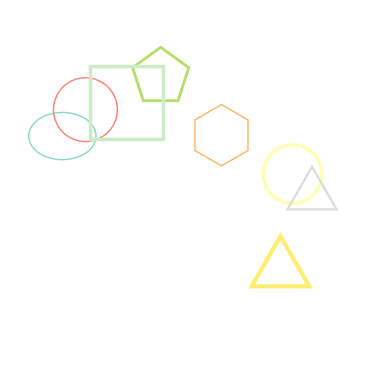[{"shape": "oval", "thickness": 1, "radius": 0.44, "center": [0.162, 0.647]}, {"shape": "circle", "thickness": 2.5, "radius": 0.38, "center": [0.76, 0.548]}, {"shape": "circle", "thickness": 1, "radius": 0.41, "center": [0.222, 0.715]}, {"shape": "hexagon", "thickness": 1, "radius": 0.4, "center": [0.575, 0.649]}, {"shape": "pentagon", "thickness": 2, "radius": 0.38, "center": [0.417, 0.801]}, {"shape": "triangle", "thickness": 1.5, "radius": 0.37, "center": [0.81, 0.493]}, {"shape": "square", "thickness": 2.5, "radius": 0.47, "center": [0.329, 0.733]}, {"shape": "triangle", "thickness": 3, "radius": 0.43, "center": [0.729, 0.3]}]